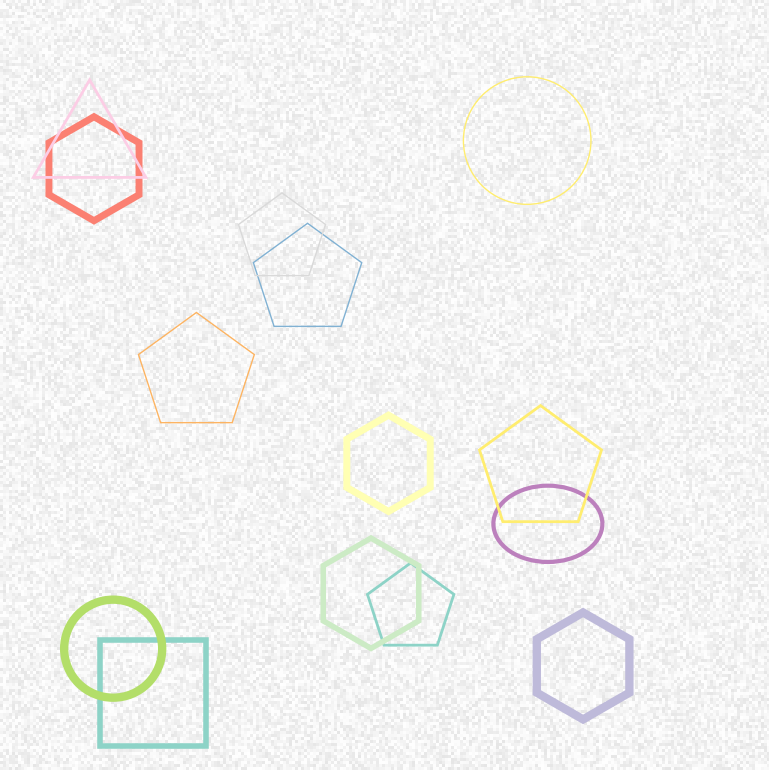[{"shape": "pentagon", "thickness": 1, "radius": 0.3, "center": [0.533, 0.21]}, {"shape": "square", "thickness": 2, "radius": 0.34, "center": [0.199, 0.101]}, {"shape": "hexagon", "thickness": 2.5, "radius": 0.31, "center": [0.505, 0.398]}, {"shape": "hexagon", "thickness": 3, "radius": 0.35, "center": [0.757, 0.135]}, {"shape": "hexagon", "thickness": 2.5, "radius": 0.34, "center": [0.122, 0.781]}, {"shape": "pentagon", "thickness": 0.5, "radius": 0.37, "center": [0.399, 0.636]}, {"shape": "pentagon", "thickness": 0.5, "radius": 0.4, "center": [0.255, 0.515]}, {"shape": "circle", "thickness": 3, "radius": 0.32, "center": [0.147, 0.158]}, {"shape": "triangle", "thickness": 1, "radius": 0.42, "center": [0.116, 0.812]}, {"shape": "pentagon", "thickness": 0.5, "radius": 0.3, "center": [0.366, 0.69]}, {"shape": "oval", "thickness": 1.5, "radius": 0.35, "center": [0.712, 0.32]}, {"shape": "hexagon", "thickness": 2, "radius": 0.36, "center": [0.482, 0.23]}, {"shape": "pentagon", "thickness": 1, "radius": 0.42, "center": [0.702, 0.39]}, {"shape": "circle", "thickness": 0.5, "radius": 0.41, "center": [0.685, 0.817]}]